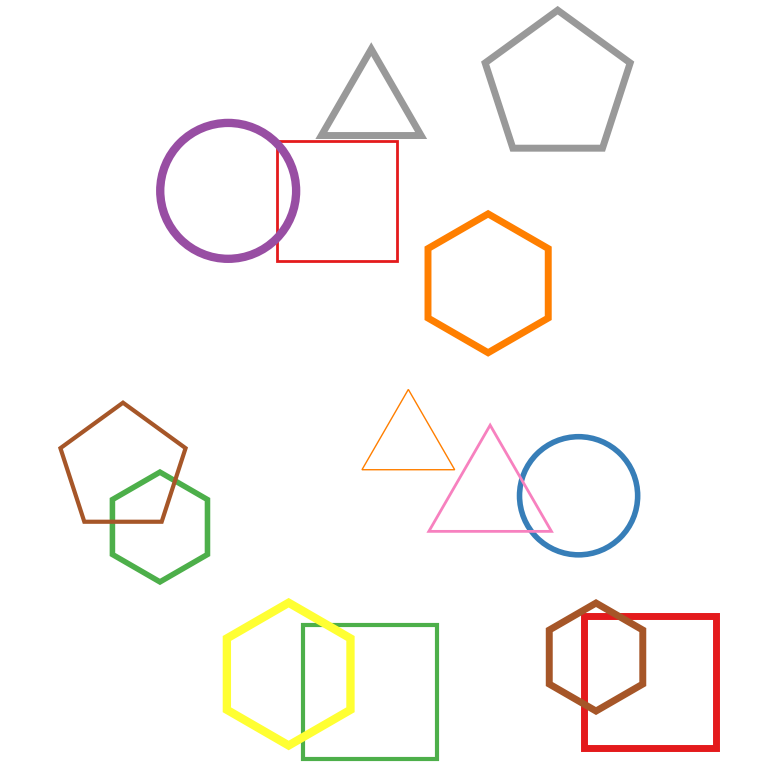[{"shape": "square", "thickness": 2.5, "radius": 0.43, "center": [0.844, 0.115]}, {"shape": "square", "thickness": 1, "radius": 0.39, "center": [0.438, 0.739]}, {"shape": "circle", "thickness": 2, "radius": 0.38, "center": [0.751, 0.356]}, {"shape": "hexagon", "thickness": 2, "radius": 0.36, "center": [0.208, 0.316]}, {"shape": "square", "thickness": 1.5, "radius": 0.44, "center": [0.48, 0.102]}, {"shape": "circle", "thickness": 3, "radius": 0.44, "center": [0.296, 0.752]}, {"shape": "hexagon", "thickness": 2.5, "radius": 0.45, "center": [0.634, 0.632]}, {"shape": "triangle", "thickness": 0.5, "radius": 0.35, "center": [0.53, 0.425]}, {"shape": "hexagon", "thickness": 3, "radius": 0.46, "center": [0.375, 0.125]}, {"shape": "pentagon", "thickness": 1.5, "radius": 0.43, "center": [0.16, 0.392]}, {"shape": "hexagon", "thickness": 2.5, "radius": 0.35, "center": [0.774, 0.147]}, {"shape": "triangle", "thickness": 1, "radius": 0.46, "center": [0.637, 0.356]}, {"shape": "triangle", "thickness": 2.5, "radius": 0.37, "center": [0.482, 0.861]}, {"shape": "pentagon", "thickness": 2.5, "radius": 0.5, "center": [0.724, 0.888]}]